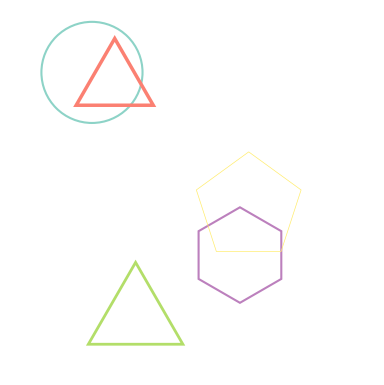[{"shape": "circle", "thickness": 1.5, "radius": 0.66, "center": [0.239, 0.812]}, {"shape": "triangle", "thickness": 2.5, "radius": 0.58, "center": [0.298, 0.784]}, {"shape": "triangle", "thickness": 2, "radius": 0.71, "center": [0.352, 0.177]}, {"shape": "hexagon", "thickness": 1.5, "radius": 0.62, "center": [0.623, 0.338]}, {"shape": "pentagon", "thickness": 0.5, "radius": 0.71, "center": [0.646, 0.463]}]